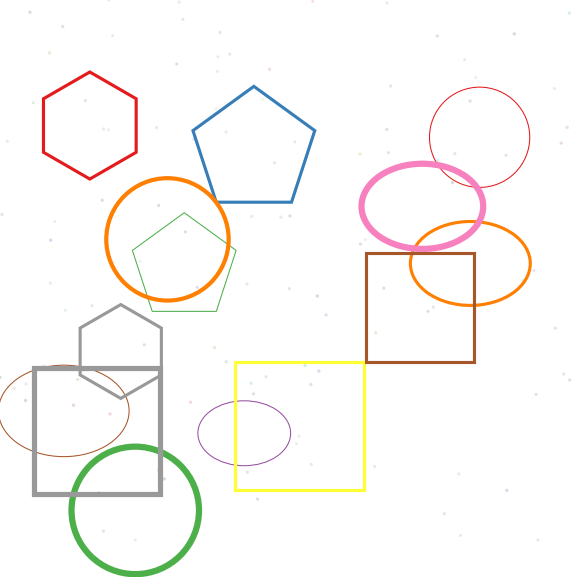[{"shape": "hexagon", "thickness": 1.5, "radius": 0.46, "center": [0.156, 0.782]}, {"shape": "circle", "thickness": 0.5, "radius": 0.43, "center": [0.831, 0.761]}, {"shape": "pentagon", "thickness": 1.5, "radius": 0.55, "center": [0.44, 0.739]}, {"shape": "circle", "thickness": 3, "radius": 0.55, "center": [0.234, 0.115]}, {"shape": "pentagon", "thickness": 0.5, "radius": 0.47, "center": [0.319, 0.536]}, {"shape": "oval", "thickness": 0.5, "radius": 0.4, "center": [0.423, 0.249]}, {"shape": "circle", "thickness": 2, "radius": 0.53, "center": [0.29, 0.585]}, {"shape": "oval", "thickness": 1.5, "radius": 0.52, "center": [0.814, 0.543]}, {"shape": "square", "thickness": 1.5, "radius": 0.56, "center": [0.519, 0.262]}, {"shape": "square", "thickness": 1.5, "radius": 0.47, "center": [0.727, 0.466]}, {"shape": "oval", "thickness": 0.5, "radius": 0.57, "center": [0.11, 0.288]}, {"shape": "oval", "thickness": 3, "radius": 0.53, "center": [0.731, 0.642]}, {"shape": "hexagon", "thickness": 1.5, "radius": 0.41, "center": [0.209, 0.39]}, {"shape": "square", "thickness": 2.5, "radius": 0.55, "center": [0.168, 0.253]}]